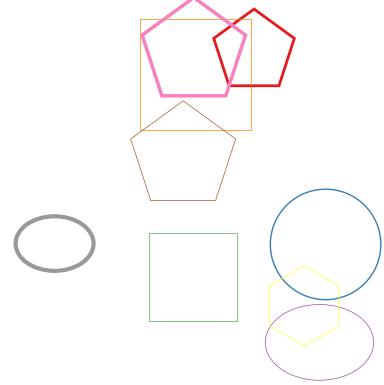[{"shape": "pentagon", "thickness": 2, "radius": 0.55, "center": [0.66, 0.866]}, {"shape": "circle", "thickness": 1, "radius": 0.72, "center": [0.846, 0.365]}, {"shape": "square", "thickness": 0.5, "radius": 0.57, "center": [0.5, 0.28]}, {"shape": "oval", "thickness": 0.5, "radius": 0.7, "center": [0.83, 0.111]}, {"shape": "square", "thickness": 0.5, "radius": 0.72, "center": [0.508, 0.807]}, {"shape": "hexagon", "thickness": 0.5, "radius": 0.52, "center": [0.791, 0.205]}, {"shape": "pentagon", "thickness": 0.5, "radius": 0.72, "center": [0.476, 0.595]}, {"shape": "pentagon", "thickness": 2.5, "radius": 0.71, "center": [0.503, 0.865]}, {"shape": "oval", "thickness": 3, "radius": 0.51, "center": [0.142, 0.367]}]